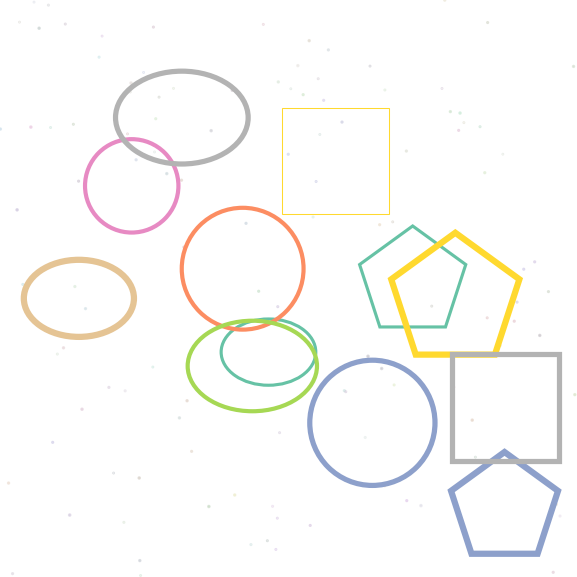[{"shape": "oval", "thickness": 1.5, "radius": 0.41, "center": [0.465, 0.389]}, {"shape": "pentagon", "thickness": 1.5, "radius": 0.48, "center": [0.715, 0.511]}, {"shape": "circle", "thickness": 2, "radius": 0.53, "center": [0.42, 0.534]}, {"shape": "pentagon", "thickness": 3, "radius": 0.49, "center": [0.874, 0.119]}, {"shape": "circle", "thickness": 2.5, "radius": 0.54, "center": [0.645, 0.267]}, {"shape": "circle", "thickness": 2, "radius": 0.4, "center": [0.228, 0.677]}, {"shape": "oval", "thickness": 2, "radius": 0.56, "center": [0.437, 0.365]}, {"shape": "pentagon", "thickness": 3, "radius": 0.58, "center": [0.788, 0.479]}, {"shape": "square", "thickness": 0.5, "radius": 0.46, "center": [0.581, 0.72]}, {"shape": "oval", "thickness": 3, "radius": 0.48, "center": [0.137, 0.483]}, {"shape": "square", "thickness": 2.5, "radius": 0.46, "center": [0.876, 0.294]}, {"shape": "oval", "thickness": 2.5, "radius": 0.57, "center": [0.315, 0.796]}]